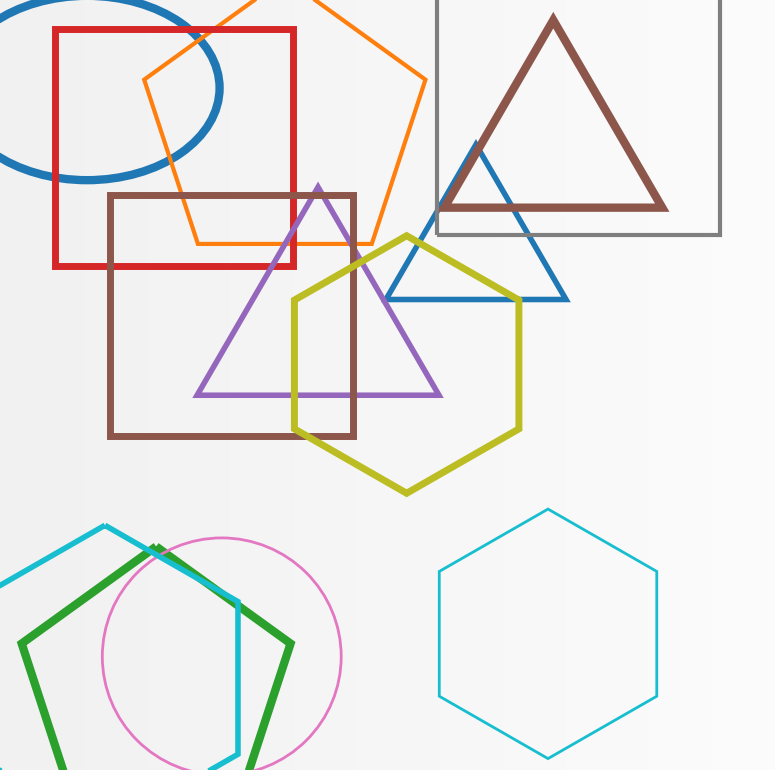[{"shape": "triangle", "thickness": 2, "radius": 0.67, "center": [0.614, 0.678]}, {"shape": "oval", "thickness": 3, "radius": 0.86, "center": [0.112, 0.886]}, {"shape": "pentagon", "thickness": 1.5, "radius": 0.95, "center": [0.368, 0.838]}, {"shape": "pentagon", "thickness": 3, "radius": 0.91, "center": [0.201, 0.108]}, {"shape": "square", "thickness": 2.5, "radius": 0.77, "center": [0.225, 0.808]}, {"shape": "triangle", "thickness": 2, "radius": 0.9, "center": [0.41, 0.577]}, {"shape": "square", "thickness": 2.5, "radius": 0.78, "center": [0.299, 0.59]}, {"shape": "triangle", "thickness": 3, "radius": 0.81, "center": [0.714, 0.811]}, {"shape": "circle", "thickness": 1, "radius": 0.77, "center": [0.286, 0.147]}, {"shape": "square", "thickness": 1.5, "radius": 0.91, "center": [0.746, 0.878]}, {"shape": "hexagon", "thickness": 2.5, "radius": 0.84, "center": [0.525, 0.527]}, {"shape": "hexagon", "thickness": 2, "radius": 0.99, "center": [0.135, 0.12]}, {"shape": "hexagon", "thickness": 1, "radius": 0.81, "center": [0.707, 0.177]}]